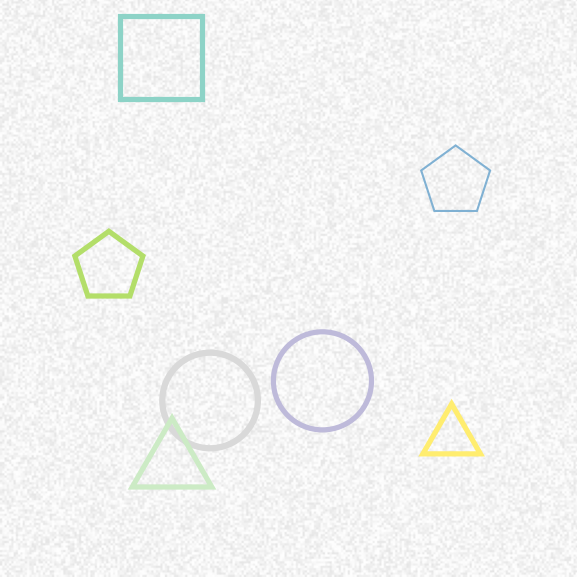[{"shape": "square", "thickness": 2.5, "radius": 0.36, "center": [0.279, 0.9]}, {"shape": "circle", "thickness": 2.5, "radius": 0.42, "center": [0.558, 0.34]}, {"shape": "pentagon", "thickness": 1, "radius": 0.31, "center": [0.789, 0.685]}, {"shape": "pentagon", "thickness": 2.5, "radius": 0.31, "center": [0.189, 0.537]}, {"shape": "circle", "thickness": 3, "radius": 0.41, "center": [0.364, 0.306]}, {"shape": "triangle", "thickness": 2.5, "radius": 0.4, "center": [0.298, 0.196]}, {"shape": "triangle", "thickness": 2.5, "radius": 0.29, "center": [0.782, 0.242]}]